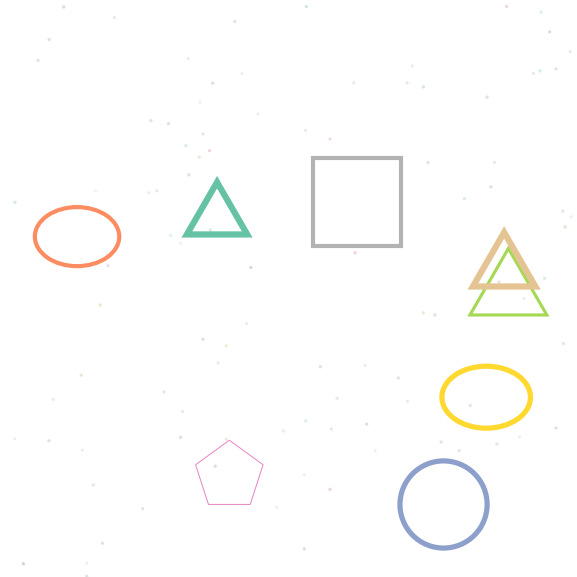[{"shape": "triangle", "thickness": 3, "radius": 0.3, "center": [0.376, 0.623]}, {"shape": "oval", "thickness": 2, "radius": 0.37, "center": [0.133, 0.589]}, {"shape": "circle", "thickness": 2.5, "radius": 0.38, "center": [0.768, 0.126]}, {"shape": "pentagon", "thickness": 0.5, "radius": 0.31, "center": [0.397, 0.175]}, {"shape": "triangle", "thickness": 1.5, "radius": 0.38, "center": [0.88, 0.492]}, {"shape": "oval", "thickness": 2.5, "radius": 0.38, "center": [0.842, 0.311]}, {"shape": "triangle", "thickness": 3, "radius": 0.31, "center": [0.873, 0.534]}, {"shape": "square", "thickness": 2, "radius": 0.38, "center": [0.618, 0.65]}]